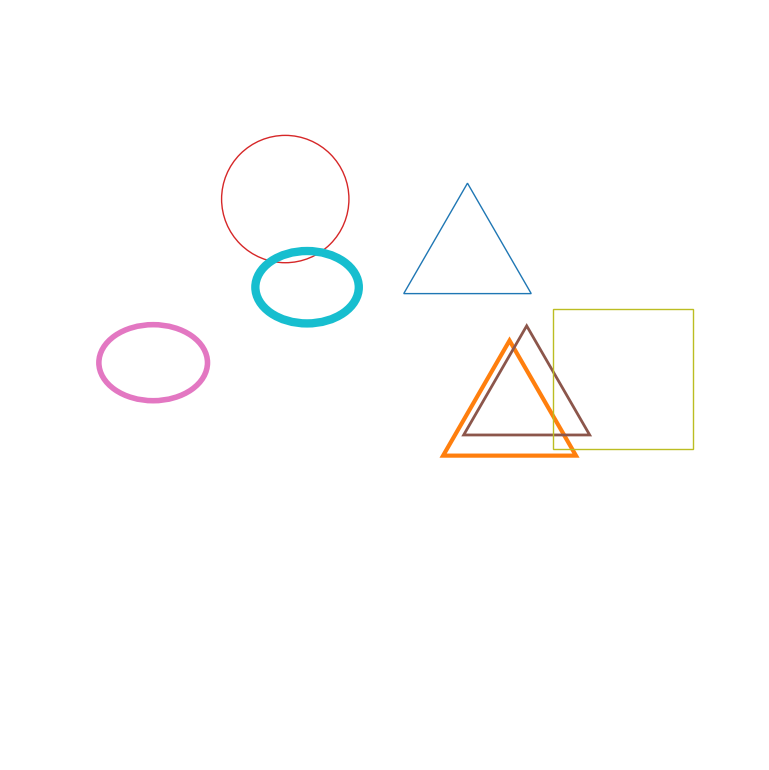[{"shape": "triangle", "thickness": 0.5, "radius": 0.48, "center": [0.607, 0.666]}, {"shape": "triangle", "thickness": 1.5, "radius": 0.5, "center": [0.662, 0.458]}, {"shape": "circle", "thickness": 0.5, "radius": 0.41, "center": [0.37, 0.741]}, {"shape": "triangle", "thickness": 1, "radius": 0.47, "center": [0.684, 0.482]}, {"shape": "oval", "thickness": 2, "radius": 0.35, "center": [0.199, 0.529]}, {"shape": "square", "thickness": 0.5, "radius": 0.45, "center": [0.809, 0.508]}, {"shape": "oval", "thickness": 3, "radius": 0.34, "center": [0.399, 0.627]}]